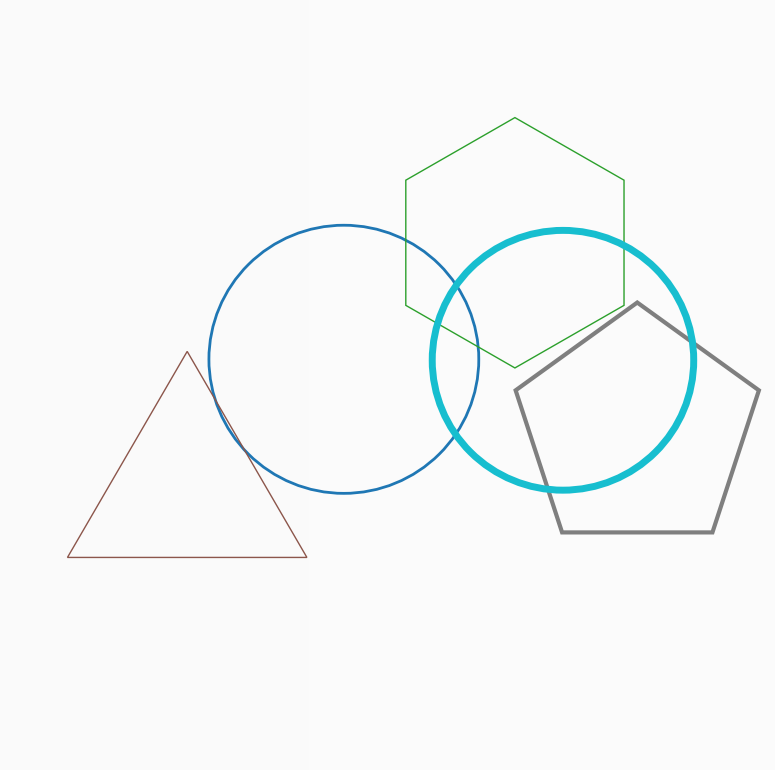[{"shape": "circle", "thickness": 1, "radius": 0.87, "center": [0.444, 0.533]}, {"shape": "hexagon", "thickness": 0.5, "radius": 0.81, "center": [0.664, 0.685]}, {"shape": "triangle", "thickness": 0.5, "radius": 0.89, "center": [0.242, 0.365]}, {"shape": "pentagon", "thickness": 1.5, "radius": 0.83, "center": [0.822, 0.442]}, {"shape": "circle", "thickness": 2.5, "radius": 0.84, "center": [0.726, 0.532]}]